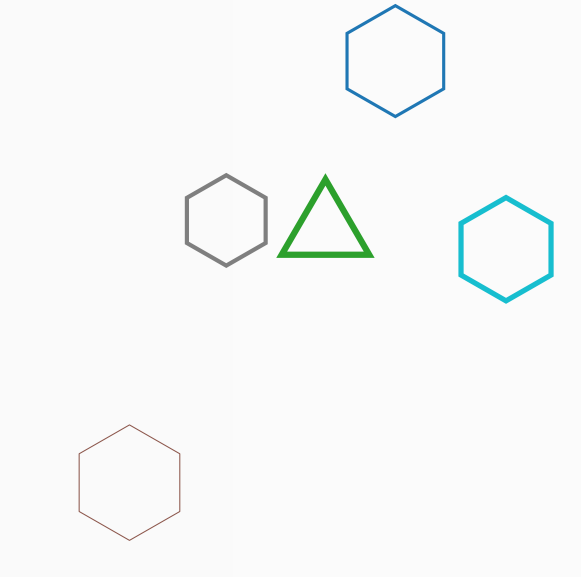[{"shape": "hexagon", "thickness": 1.5, "radius": 0.48, "center": [0.68, 0.893]}, {"shape": "triangle", "thickness": 3, "radius": 0.43, "center": [0.56, 0.601]}, {"shape": "hexagon", "thickness": 0.5, "radius": 0.5, "center": [0.223, 0.163]}, {"shape": "hexagon", "thickness": 2, "radius": 0.39, "center": [0.389, 0.617]}, {"shape": "hexagon", "thickness": 2.5, "radius": 0.45, "center": [0.871, 0.568]}]